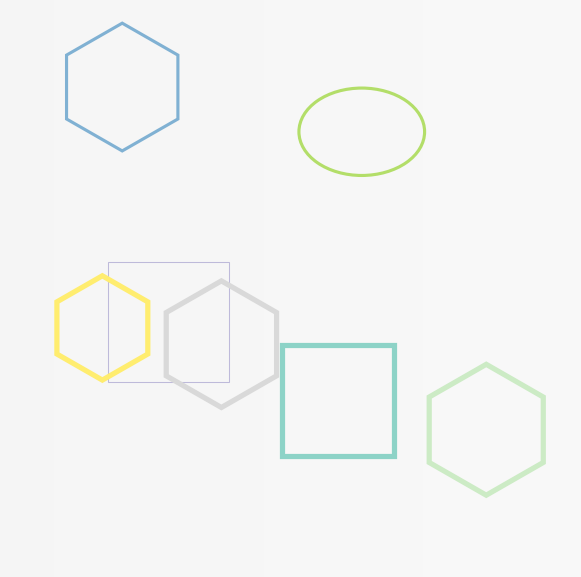[{"shape": "square", "thickness": 2.5, "radius": 0.48, "center": [0.581, 0.305]}, {"shape": "square", "thickness": 0.5, "radius": 0.52, "center": [0.29, 0.442]}, {"shape": "hexagon", "thickness": 1.5, "radius": 0.55, "center": [0.21, 0.848]}, {"shape": "oval", "thickness": 1.5, "radius": 0.54, "center": [0.622, 0.771]}, {"shape": "hexagon", "thickness": 2.5, "radius": 0.55, "center": [0.381, 0.403]}, {"shape": "hexagon", "thickness": 2.5, "radius": 0.57, "center": [0.837, 0.255]}, {"shape": "hexagon", "thickness": 2.5, "radius": 0.45, "center": [0.176, 0.431]}]